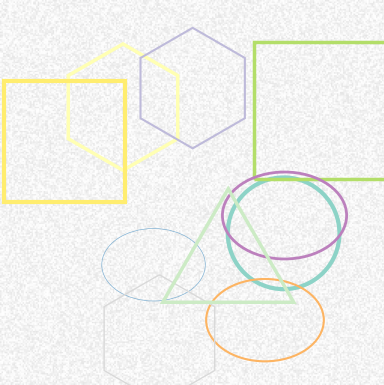[{"shape": "circle", "thickness": 3, "radius": 0.73, "center": [0.737, 0.394]}, {"shape": "hexagon", "thickness": 2.5, "radius": 0.82, "center": [0.319, 0.722]}, {"shape": "hexagon", "thickness": 1.5, "radius": 0.78, "center": [0.5, 0.771]}, {"shape": "oval", "thickness": 0.5, "radius": 0.67, "center": [0.399, 0.312]}, {"shape": "oval", "thickness": 1.5, "radius": 0.76, "center": [0.688, 0.168]}, {"shape": "square", "thickness": 2.5, "radius": 0.89, "center": [0.838, 0.713]}, {"shape": "hexagon", "thickness": 1, "radius": 0.83, "center": [0.414, 0.121]}, {"shape": "oval", "thickness": 2, "radius": 0.81, "center": [0.739, 0.44]}, {"shape": "triangle", "thickness": 2.5, "radius": 0.98, "center": [0.593, 0.313]}, {"shape": "square", "thickness": 3, "radius": 0.78, "center": [0.168, 0.633]}]